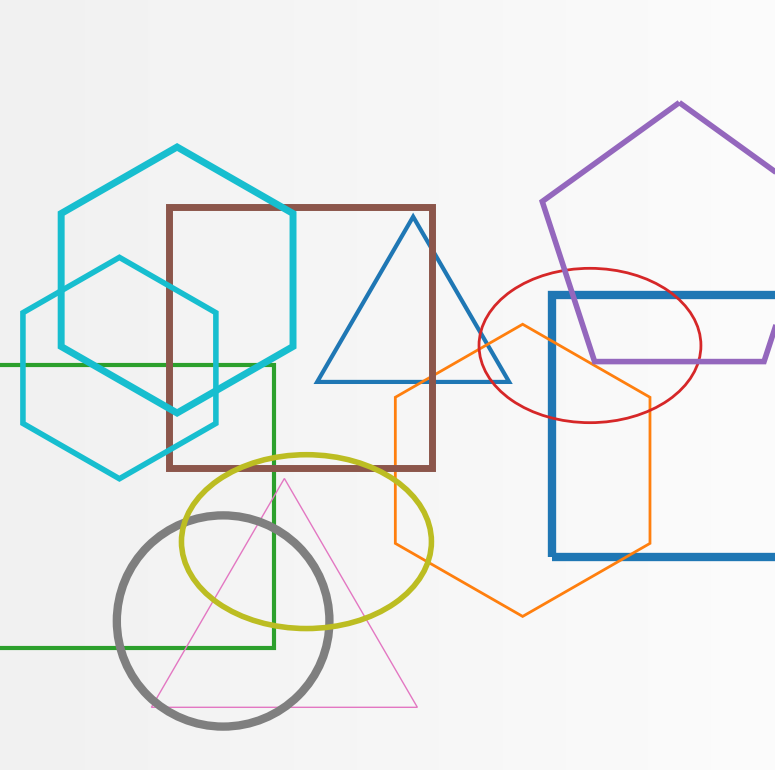[{"shape": "square", "thickness": 3, "radius": 0.85, "center": [0.882, 0.446]}, {"shape": "triangle", "thickness": 1.5, "radius": 0.72, "center": [0.533, 0.576]}, {"shape": "hexagon", "thickness": 1, "radius": 0.95, "center": [0.674, 0.389]}, {"shape": "square", "thickness": 1.5, "radius": 0.92, "center": [0.17, 0.342]}, {"shape": "oval", "thickness": 1, "radius": 0.72, "center": [0.761, 0.551]}, {"shape": "pentagon", "thickness": 2, "radius": 0.93, "center": [0.877, 0.681]}, {"shape": "square", "thickness": 2.5, "radius": 0.85, "center": [0.388, 0.562]}, {"shape": "triangle", "thickness": 0.5, "radius": 0.99, "center": [0.367, 0.18]}, {"shape": "circle", "thickness": 3, "radius": 0.69, "center": [0.288, 0.194]}, {"shape": "oval", "thickness": 2, "radius": 0.81, "center": [0.395, 0.297]}, {"shape": "hexagon", "thickness": 2.5, "radius": 0.86, "center": [0.229, 0.636]}, {"shape": "hexagon", "thickness": 2, "radius": 0.72, "center": [0.154, 0.522]}]